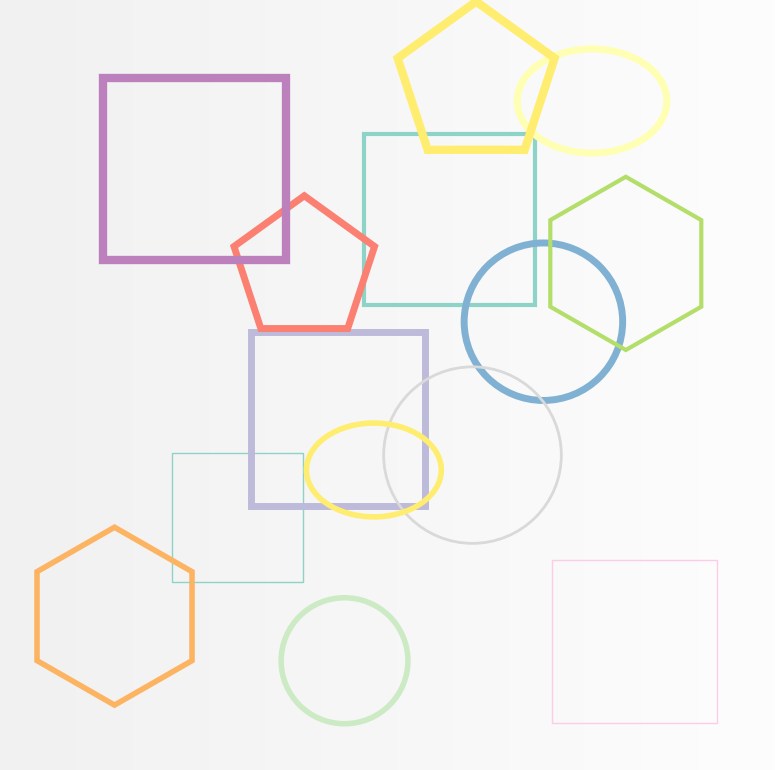[{"shape": "square", "thickness": 1.5, "radius": 0.55, "center": [0.58, 0.715]}, {"shape": "square", "thickness": 0.5, "radius": 0.42, "center": [0.306, 0.328]}, {"shape": "oval", "thickness": 2.5, "radius": 0.48, "center": [0.764, 0.869]}, {"shape": "square", "thickness": 2.5, "radius": 0.56, "center": [0.436, 0.456]}, {"shape": "pentagon", "thickness": 2.5, "radius": 0.48, "center": [0.393, 0.65]}, {"shape": "circle", "thickness": 2.5, "radius": 0.51, "center": [0.701, 0.582]}, {"shape": "hexagon", "thickness": 2, "radius": 0.58, "center": [0.148, 0.2]}, {"shape": "hexagon", "thickness": 1.5, "radius": 0.56, "center": [0.807, 0.658]}, {"shape": "square", "thickness": 0.5, "radius": 0.53, "center": [0.818, 0.167]}, {"shape": "circle", "thickness": 1, "radius": 0.57, "center": [0.61, 0.409]}, {"shape": "square", "thickness": 3, "radius": 0.59, "center": [0.251, 0.78]}, {"shape": "circle", "thickness": 2, "radius": 0.41, "center": [0.445, 0.142]}, {"shape": "pentagon", "thickness": 3, "radius": 0.53, "center": [0.614, 0.892]}, {"shape": "oval", "thickness": 2, "radius": 0.44, "center": [0.482, 0.39]}]